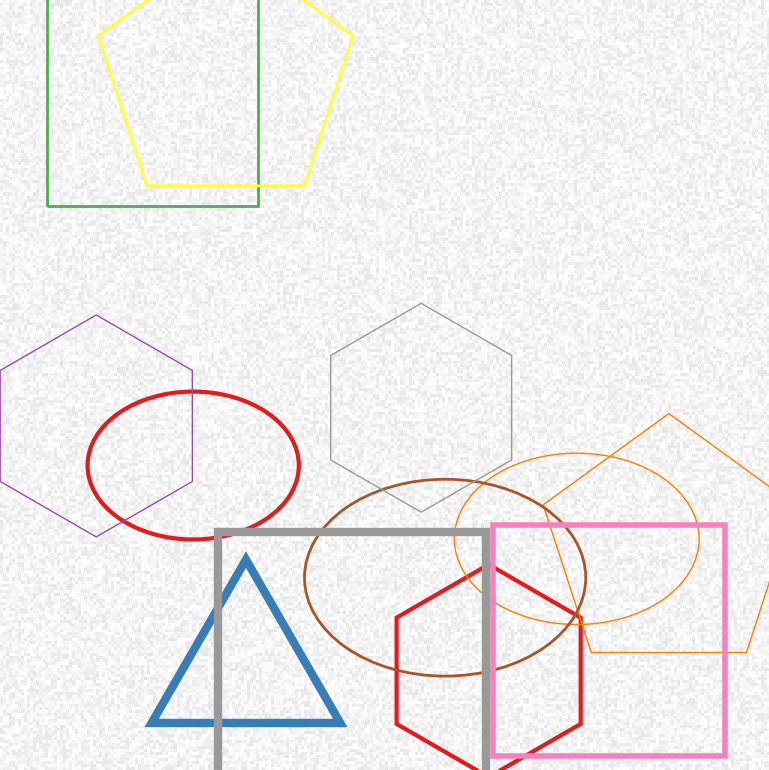[{"shape": "oval", "thickness": 1.5, "radius": 0.69, "center": [0.251, 0.395]}, {"shape": "hexagon", "thickness": 1.5, "radius": 0.69, "center": [0.635, 0.129]}, {"shape": "triangle", "thickness": 3, "radius": 0.71, "center": [0.319, 0.132]}, {"shape": "square", "thickness": 1, "radius": 0.68, "center": [0.198, 0.869]}, {"shape": "hexagon", "thickness": 0.5, "radius": 0.72, "center": [0.125, 0.447]}, {"shape": "oval", "thickness": 0.5, "radius": 0.79, "center": [0.749, 0.3]}, {"shape": "pentagon", "thickness": 0.5, "radius": 0.86, "center": [0.869, 0.291]}, {"shape": "pentagon", "thickness": 1, "radius": 0.87, "center": [0.293, 0.899]}, {"shape": "oval", "thickness": 1, "radius": 0.91, "center": [0.578, 0.25]}, {"shape": "square", "thickness": 2, "radius": 0.75, "center": [0.791, 0.168]}, {"shape": "hexagon", "thickness": 0.5, "radius": 0.68, "center": [0.547, 0.47]}, {"shape": "square", "thickness": 3, "radius": 0.87, "center": [0.457, 0.136]}]